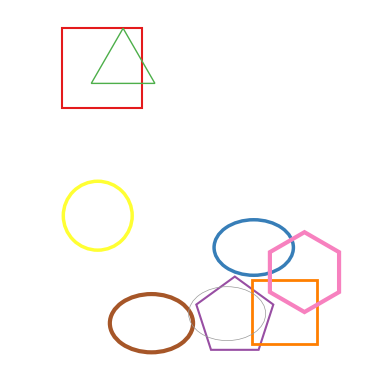[{"shape": "square", "thickness": 1.5, "radius": 0.52, "center": [0.264, 0.824]}, {"shape": "oval", "thickness": 2.5, "radius": 0.52, "center": [0.659, 0.357]}, {"shape": "triangle", "thickness": 1, "radius": 0.48, "center": [0.32, 0.831]}, {"shape": "pentagon", "thickness": 1.5, "radius": 0.53, "center": [0.61, 0.176]}, {"shape": "square", "thickness": 2, "radius": 0.42, "center": [0.738, 0.19]}, {"shape": "circle", "thickness": 2.5, "radius": 0.45, "center": [0.254, 0.44]}, {"shape": "oval", "thickness": 3, "radius": 0.54, "center": [0.393, 0.161]}, {"shape": "hexagon", "thickness": 3, "radius": 0.52, "center": [0.791, 0.293]}, {"shape": "oval", "thickness": 0.5, "radius": 0.5, "center": [0.59, 0.185]}]